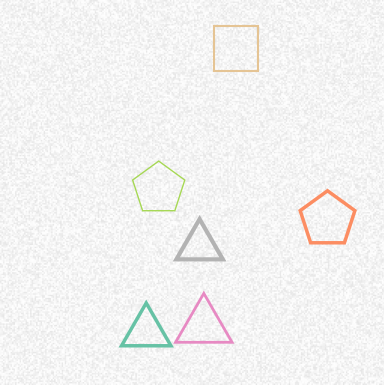[{"shape": "triangle", "thickness": 2.5, "radius": 0.37, "center": [0.38, 0.139]}, {"shape": "pentagon", "thickness": 2.5, "radius": 0.37, "center": [0.851, 0.43]}, {"shape": "triangle", "thickness": 2, "radius": 0.42, "center": [0.529, 0.153]}, {"shape": "pentagon", "thickness": 1, "radius": 0.36, "center": [0.412, 0.51]}, {"shape": "square", "thickness": 1.5, "radius": 0.29, "center": [0.613, 0.874]}, {"shape": "triangle", "thickness": 3, "radius": 0.35, "center": [0.518, 0.361]}]